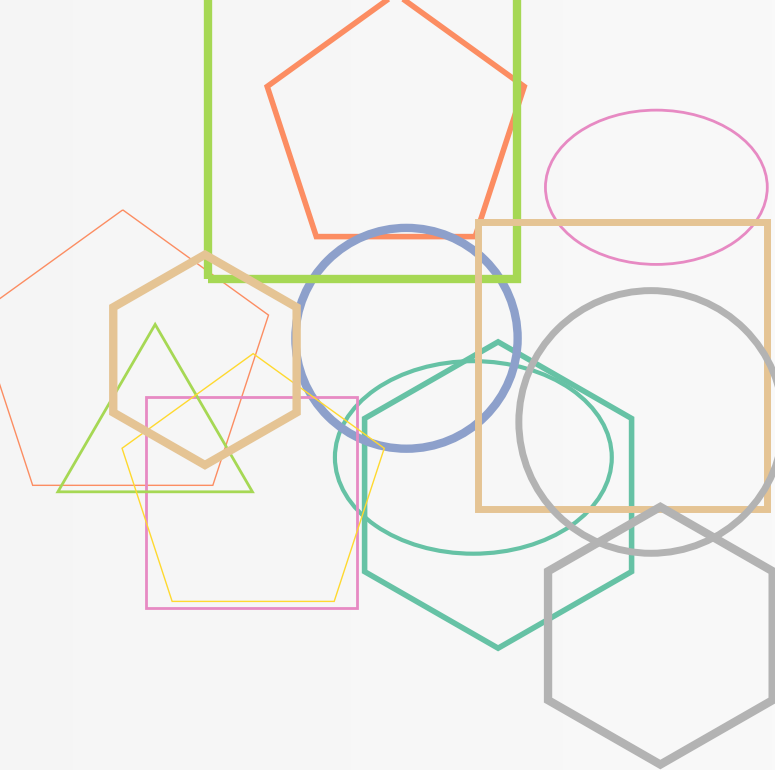[{"shape": "oval", "thickness": 1.5, "radius": 0.89, "center": [0.611, 0.406]}, {"shape": "hexagon", "thickness": 2, "radius": 0.99, "center": [0.643, 0.357]}, {"shape": "pentagon", "thickness": 2, "radius": 0.87, "center": [0.511, 0.834]}, {"shape": "pentagon", "thickness": 0.5, "radius": 0.99, "center": [0.158, 0.53]}, {"shape": "circle", "thickness": 3, "radius": 0.72, "center": [0.525, 0.561]}, {"shape": "square", "thickness": 1, "radius": 0.68, "center": [0.324, 0.348]}, {"shape": "oval", "thickness": 1, "radius": 0.72, "center": [0.847, 0.757]}, {"shape": "square", "thickness": 3, "radius": 1.0, "center": [0.467, 0.837]}, {"shape": "triangle", "thickness": 1, "radius": 0.72, "center": [0.2, 0.434]}, {"shape": "pentagon", "thickness": 0.5, "radius": 0.89, "center": [0.327, 0.363]}, {"shape": "hexagon", "thickness": 3, "radius": 0.68, "center": [0.264, 0.533]}, {"shape": "square", "thickness": 2.5, "radius": 0.93, "center": [0.803, 0.525]}, {"shape": "circle", "thickness": 2.5, "radius": 0.85, "center": [0.84, 0.452]}, {"shape": "hexagon", "thickness": 3, "radius": 0.84, "center": [0.852, 0.174]}]